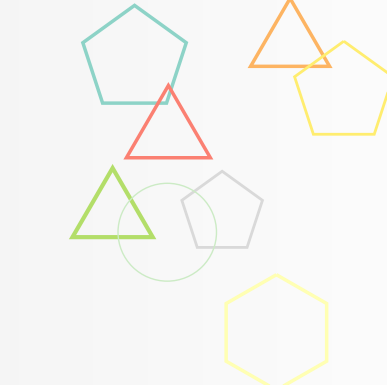[{"shape": "pentagon", "thickness": 2.5, "radius": 0.7, "center": [0.347, 0.846]}, {"shape": "hexagon", "thickness": 2.5, "radius": 0.75, "center": [0.713, 0.137]}, {"shape": "triangle", "thickness": 2.5, "radius": 0.63, "center": [0.435, 0.653]}, {"shape": "triangle", "thickness": 2.5, "radius": 0.59, "center": [0.749, 0.887]}, {"shape": "triangle", "thickness": 3, "radius": 0.6, "center": [0.291, 0.444]}, {"shape": "pentagon", "thickness": 2, "radius": 0.55, "center": [0.573, 0.446]}, {"shape": "circle", "thickness": 1, "radius": 0.64, "center": [0.432, 0.397]}, {"shape": "pentagon", "thickness": 2, "radius": 0.67, "center": [0.887, 0.759]}]